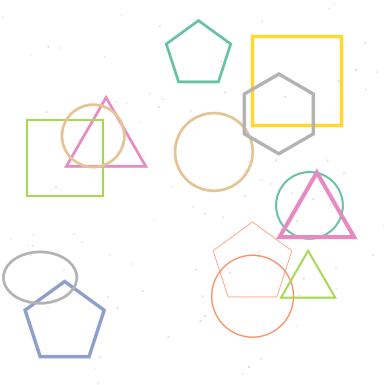[{"shape": "circle", "thickness": 1.5, "radius": 0.43, "center": [0.804, 0.466]}, {"shape": "pentagon", "thickness": 2, "radius": 0.44, "center": [0.516, 0.859]}, {"shape": "circle", "thickness": 1, "radius": 0.53, "center": [0.656, 0.231]}, {"shape": "pentagon", "thickness": 0.5, "radius": 0.54, "center": [0.656, 0.316]}, {"shape": "pentagon", "thickness": 2.5, "radius": 0.54, "center": [0.168, 0.161]}, {"shape": "triangle", "thickness": 3, "radius": 0.56, "center": [0.823, 0.44]}, {"shape": "triangle", "thickness": 2, "radius": 0.6, "center": [0.276, 0.627]}, {"shape": "triangle", "thickness": 1.5, "radius": 0.41, "center": [0.8, 0.267]}, {"shape": "square", "thickness": 1.5, "radius": 0.49, "center": [0.17, 0.589]}, {"shape": "square", "thickness": 2.5, "radius": 0.58, "center": [0.771, 0.79]}, {"shape": "circle", "thickness": 2, "radius": 0.41, "center": [0.242, 0.647]}, {"shape": "circle", "thickness": 2, "radius": 0.5, "center": [0.556, 0.605]}, {"shape": "oval", "thickness": 2, "radius": 0.48, "center": [0.104, 0.279]}, {"shape": "hexagon", "thickness": 2.5, "radius": 0.52, "center": [0.724, 0.704]}]